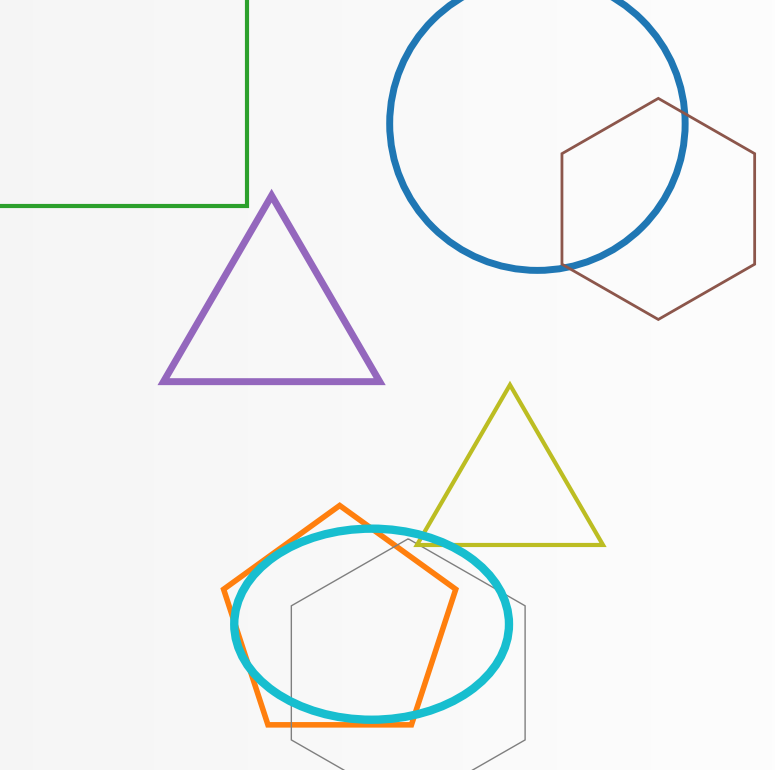[{"shape": "circle", "thickness": 2.5, "radius": 0.95, "center": [0.693, 0.839]}, {"shape": "pentagon", "thickness": 2, "radius": 0.79, "center": [0.438, 0.186]}, {"shape": "square", "thickness": 1.5, "radius": 0.83, "center": [0.153, 0.898]}, {"shape": "triangle", "thickness": 2.5, "radius": 0.81, "center": [0.35, 0.585]}, {"shape": "hexagon", "thickness": 1, "radius": 0.72, "center": [0.849, 0.729]}, {"shape": "hexagon", "thickness": 0.5, "radius": 0.87, "center": [0.527, 0.126]}, {"shape": "triangle", "thickness": 1.5, "radius": 0.69, "center": [0.658, 0.362]}, {"shape": "oval", "thickness": 3, "radius": 0.89, "center": [0.48, 0.189]}]